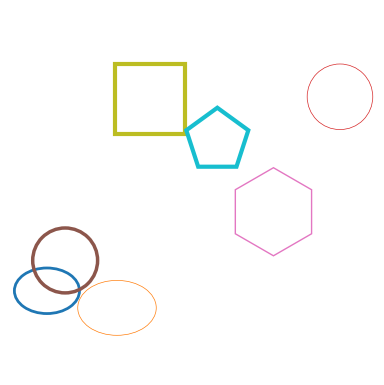[{"shape": "oval", "thickness": 2, "radius": 0.42, "center": [0.122, 0.245]}, {"shape": "oval", "thickness": 0.5, "radius": 0.51, "center": [0.304, 0.2]}, {"shape": "circle", "thickness": 0.5, "radius": 0.43, "center": [0.883, 0.749]}, {"shape": "circle", "thickness": 2.5, "radius": 0.42, "center": [0.169, 0.324]}, {"shape": "hexagon", "thickness": 1, "radius": 0.57, "center": [0.71, 0.45]}, {"shape": "square", "thickness": 3, "radius": 0.46, "center": [0.39, 0.743]}, {"shape": "pentagon", "thickness": 3, "radius": 0.42, "center": [0.564, 0.635]}]